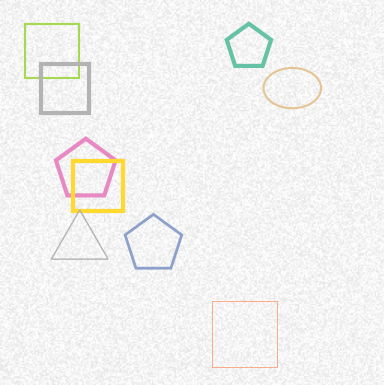[{"shape": "pentagon", "thickness": 3, "radius": 0.3, "center": [0.647, 0.878]}, {"shape": "square", "thickness": 0.5, "radius": 0.43, "center": [0.635, 0.132]}, {"shape": "pentagon", "thickness": 2, "radius": 0.39, "center": [0.398, 0.366]}, {"shape": "pentagon", "thickness": 3, "radius": 0.41, "center": [0.223, 0.558]}, {"shape": "square", "thickness": 1.5, "radius": 0.35, "center": [0.135, 0.868]}, {"shape": "square", "thickness": 3, "radius": 0.33, "center": [0.255, 0.517]}, {"shape": "oval", "thickness": 1.5, "radius": 0.37, "center": [0.759, 0.771]}, {"shape": "square", "thickness": 3, "radius": 0.31, "center": [0.17, 0.77]}, {"shape": "triangle", "thickness": 1, "radius": 0.43, "center": [0.207, 0.369]}]